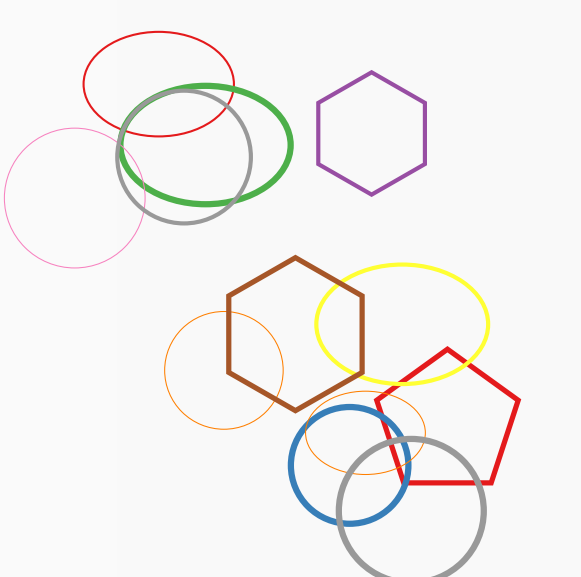[{"shape": "oval", "thickness": 1, "radius": 0.65, "center": [0.273, 0.853]}, {"shape": "pentagon", "thickness": 2.5, "radius": 0.64, "center": [0.77, 0.266]}, {"shape": "circle", "thickness": 3, "radius": 0.51, "center": [0.602, 0.193]}, {"shape": "oval", "thickness": 3, "radius": 0.73, "center": [0.354, 0.748]}, {"shape": "hexagon", "thickness": 2, "radius": 0.53, "center": [0.639, 0.768]}, {"shape": "circle", "thickness": 0.5, "radius": 0.51, "center": [0.385, 0.358]}, {"shape": "oval", "thickness": 0.5, "radius": 0.52, "center": [0.629, 0.25]}, {"shape": "oval", "thickness": 2, "radius": 0.74, "center": [0.692, 0.438]}, {"shape": "hexagon", "thickness": 2.5, "radius": 0.66, "center": [0.508, 0.42]}, {"shape": "circle", "thickness": 0.5, "radius": 0.61, "center": [0.129, 0.656]}, {"shape": "circle", "thickness": 2, "radius": 0.57, "center": [0.317, 0.727]}, {"shape": "circle", "thickness": 3, "radius": 0.62, "center": [0.708, 0.114]}]